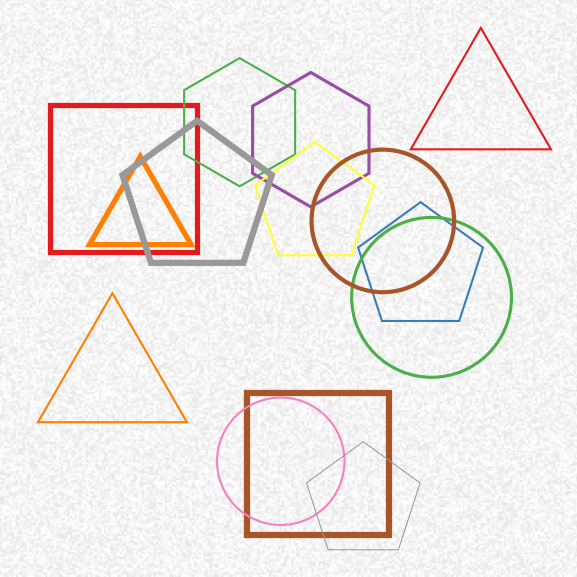[{"shape": "triangle", "thickness": 1, "radius": 0.7, "center": [0.833, 0.811]}, {"shape": "square", "thickness": 2.5, "radius": 0.63, "center": [0.214, 0.69]}, {"shape": "pentagon", "thickness": 1, "radius": 0.57, "center": [0.728, 0.535]}, {"shape": "circle", "thickness": 1.5, "radius": 0.69, "center": [0.747, 0.484]}, {"shape": "hexagon", "thickness": 1, "radius": 0.55, "center": [0.415, 0.788]}, {"shape": "hexagon", "thickness": 1.5, "radius": 0.58, "center": [0.538, 0.757]}, {"shape": "triangle", "thickness": 2.5, "radius": 0.51, "center": [0.243, 0.626]}, {"shape": "triangle", "thickness": 1, "radius": 0.74, "center": [0.195, 0.343]}, {"shape": "pentagon", "thickness": 1, "radius": 0.54, "center": [0.545, 0.645]}, {"shape": "square", "thickness": 3, "radius": 0.61, "center": [0.55, 0.196]}, {"shape": "circle", "thickness": 2, "radius": 0.62, "center": [0.663, 0.617]}, {"shape": "circle", "thickness": 1, "radius": 0.55, "center": [0.486, 0.2]}, {"shape": "pentagon", "thickness": 3, "radius": 0.68, "center": [0.341, 0.654]}, {"shape": "pentagon", "thickness": 0.5, "radius": 0.52, "center": [0.629, 0.131]}]